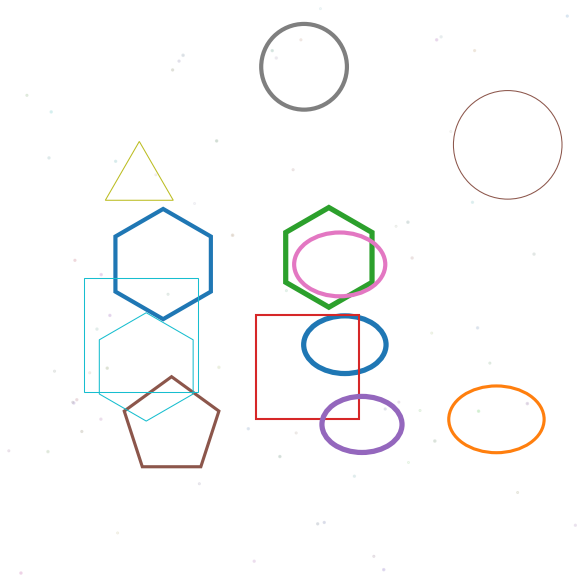[{"shape": "hexagon", "thickness": 2, "radius": 0.48, "center": [0.283, 0.542]}, {"shape": "oval", "thickness": 2.5, "radius": 0.36, "center": [0.597, 0.402]}, {"shape": "oval", "thickness": 1.5, "radius": 0.41, "center": [0.86, 0.273]}, {"shape": "hexagon", "thickness": 2.5, "radius": 0.43, "center": [0.569, 0.553]}, {"shape": "square", "thickness": 1, "radius": 0.45, "center": [0.533, 0.364]}, {"shape": "oval", "thickness": 2.5, "radius": 0.35, "center": [0.627, 0.264]}, {"shape": "pentagon", "thickness": 1.5, "radius": 0.43, "center": [0.297, 0.261]}, {"shape": "circle", "thickness": 0.5, "radius": 0.47, "center": [0.879, 0.748]}, {"shape": "oval", "thickness": 2, "radius": 0.39, "center": [0.588, 0.541]}, {"shape": "circle", "thickness": 2, "radius": 0.37, "center": [0.527, 0.883]}, {"shape": "triangle", "thickness": 0.5, "radius": 0.34, "center": [0.241, 0.686]}, {"shape": "square", "thickness": 0.5, "radius": 0.49, "center": [0.245, 0.42]}, {"shape": "hexagon", "thickness": 0.5, "radius": 0.47, "center": [0.253, 0.364]}]